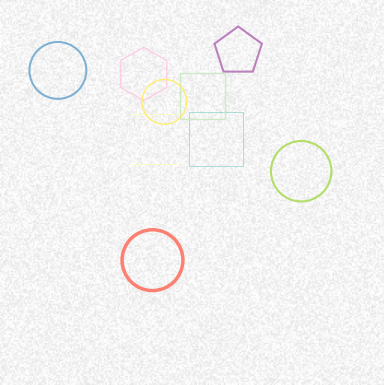[{"shape": "square", "thickness": 0.5, "radius": 0.35, "center": [0.561, 0.64]}, {"shape": "square", "thickness": 0.5, "radius": 0.32, "center": [0.406, 0.639]}, {"shape": "circle", "thickness": 2.5, "radius": 0.4, "center": [0.396, 0.324]}, {"shape": "circle", "thickness": 1.5, "radius": 0.37, "center": [0.15, 0.817]}, {"shape": "circle", "thickness": 1.5, "radius": 0.39, "center": [0.782, 0.555]}, {"shape": "hexagon", "thickness": 1, "radius": 0.35, "center": [0.373, 0.808]}, {"shape": "pentagon", "thickness": 1.5, "radius": 0.32, "center": [0.619, 0.866]}, {"shape": "square", "thickness": 1, "radius": 0.29, "center": [0.527, 0.751]}, {"shape": "circle", "thickness": 1, "radius": 0.29, "center": [0.427, 0.735]}]